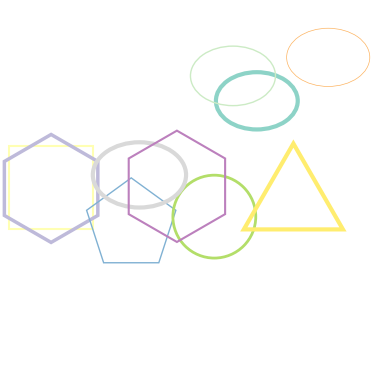[{"shape": "oval", "thickness": 3, "radius": 0.53, "center": [0.667, 0.738]}, {"shape": "square", "thickness": 1.5, "radius": 0.54, "center": [0.132, 0.513]}, {"shape": "hexagon", "thickness": 2.5, "radius": 0.7, "center": [0.133, 0.511]}, {"shape": "pentagon", "thickness": 1, "radius": 0.61, "center": [0.341, 0.416]}, {"shape": "oval", "thickness": 0.5, "radius": 0.54, "center": [0.852, 0.851]}, {"shape": "circle", "thickness": 2, "radius": 0.54, "center": [0.557, 0.437]}, {"shape": "oval", "thickness": 3, "radius": 0.61, "center": [0.362, 0.546]}, {"shape": "hexagon", "thickness": 1.5, "radius": 0.72, "center": [0.46, 0.516]}, {"shape": "oval", "thickness": 1, "radius": 0.55, "center": [0.605, 0.803]}, {"shape": "triangle", "thickness": 3, "radius": 0.74, "center": [0.762, 0.478]}]